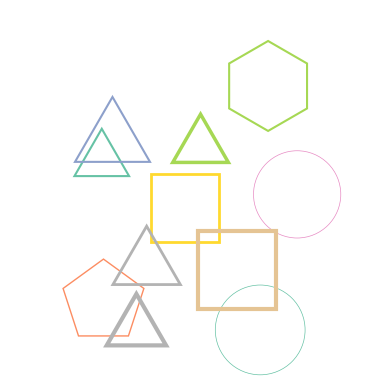[{"shape": "circle", "thickness": 0.5, "radius": 0.58, "center": [0.676, 0.143]}, {"shape": "triangle", "thickness": 1.5, "radius": 0.41, "center": [0.264, 0.584]}, {"shape": "pentagon", "thickness": 1, "radius": 0.55, "center": [0.269, 0.217]}, {"shape": "triangle", "thickness": 1.5, "radius": 0.56, "center": [0.292, 0.636]}, {"shape": "circle", "thickness": 0.5, "radius": 0.57, "center": [0.772, 0.495]}, {"shape": "triangle", "thickness": 2.5, "radius": 0.42, "center": [0.521, 0.62]}, {"shape": "hexagon", "thickness": 1.5, "radius": 0.58, "center": [0.696, 0.777]}, {"shape": "square", "thickness": 2, "radius": 0.44, "center": [0.48, 0.459]}, {"shape": "square", "thickness": 3, "radius": 0.51, "center": [0.616, 0.298]}, {"shape": "triangle", "thickness": 2, "radius": 0.51, "center": [0.381, 0.311]}, {"shape": "triangle", "thickness": 3, "radius": 0.45, "center": [0.354, 0.147]}]